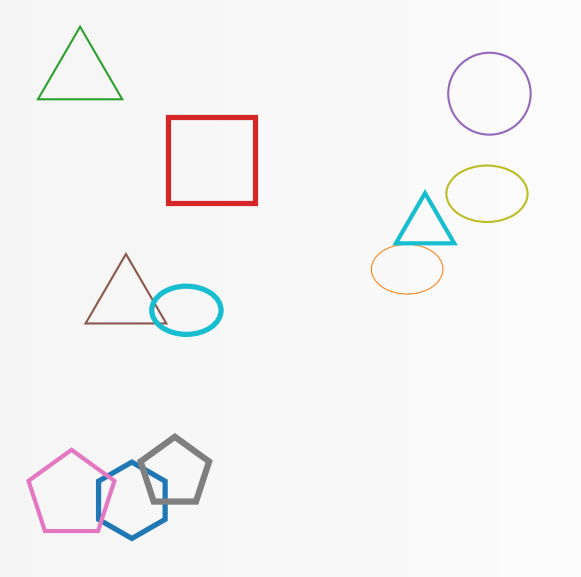[{"shape": "hexagon", "thickness": 2.5, "radius": 0.33, "center": [0.227, 0.133]}, {"shape": "oval", "thickness": 0.5, "radius": 0.31, "center": [0.7, 0.533]}, {"shape": "triangle", "thickness": 1, "radius": 0.42, "center": [0.138, 0.869]}, {"shape": "square", "thickness": 2.5, "radius": 0.37, "center": [0.363, 0.722]}, {"shape": "circle", "thickness": 1, "radius": 0.35, "center": [0.842, 0.837]}, {"shape": "triangle", "thickness": 1, "radius": 0.4, "center": [0.217, 0.479]}, {"shape": "pentagon", "thickness": 2, "radius": 0.39, "center": [0.123, 0.142]}, {"shape": "pentagon", "thickness": 3, "radius": 0.31, "center": [0.301, 0.181]}, {"shape": "oval", "thickness": 1, "radius": 0.35, "center": [0.838, 0.664]}, {"shape": "triangle", "thickness": 2, "radius": 0.29, "center": [0.731, 0.607]}, {"shape": "oval", "thickness": 2.5, "radius": 0.3, "center": [0.321, 0.462]}]